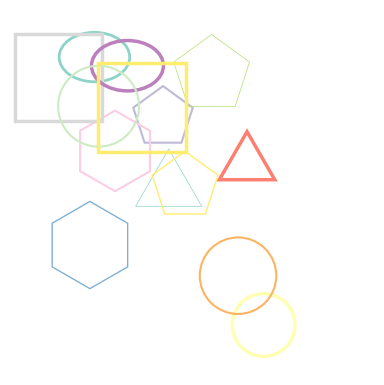[{"shape": "triangle", "thickness": 0.5, "radius": 0.5, "center": [0.438, 0.514]}, {"shape": "oval", "thickness": 2, "radius": 0.46, "center": [0.245, 0.852]}, {"shape": "circle", "thickness": 2.5, "radius": 0.41, "center": [0.685, 0.156]}, {"shape": "pentagon", "thickness": 1.5, "radius": 0.41, "center": [0.423, 0.695]}, {"shape": "triangle", "thickness": 2.5, "radius": 0.42, "center": [0.642, 0.575]}, {"shape": "hexagon", "thickness": 1, "radius": 0.57, "center": [0.233, 0.363]}, {"shape": "circle", "thickness": 1.5, "radius": 0.5, "center": [0.618, 0.284]}, {"shape": "pentagon", "thickness": 0.5, "radius": 0.52, "center": [0.55, 0.807]}, {"shape": "hexagon", "thickness": 1.5, "radius": 0.52, "center": [0.299, 0.608]}, {"shape": "square", "thickness": 2.5, "radius": 0.57, "center": [0.152, 0.798]}, {"shape": "oval", "thickness": 2.5, "radius": 0.47, "center": [0.331, 0.829]}, {"shape": "circle", "thickness": 1.5, "radius": 0.53, "center": [0.256, 0.724]}, {"shape": "pentagon", "thickness": 1, "radius": 0.45, "center": [0.481, 0.517]}, {"shape": "square", "thickness": 2.5, "radius": 0.57, "center": [0.369, 0.721]}]